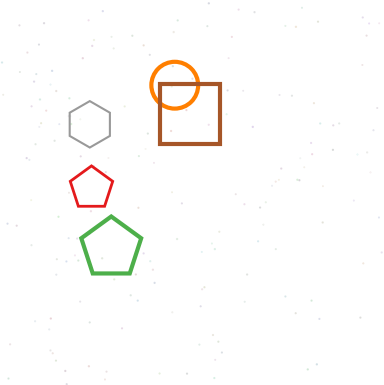[{"shape": "pentagon", "thickness": 2, "radius": 0.29, "center": [0.238, 0.511]}, {"shape": "pentagon", "thickness": 3, "radius": 0.41, "center": [0.289, 0.356]}, {"shape": "circle", "thickness": 3, "radius": 0.3, "center": [0.454, 0.779]}, {"shape": "square", "thickness": 3, "radius": 0.39, "center": [0.495, 0.705]}, {"shape": "hexagon", "thickness": 1.5, "radius": 0.3, "center": [0.233, 0.677]}]